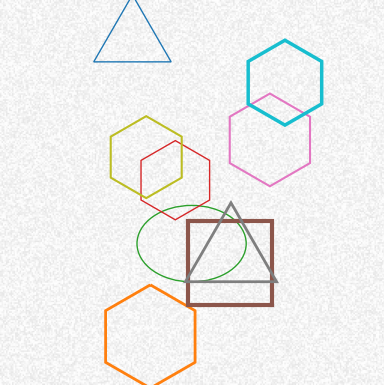[{"shape": "triangle", "thickness": 1, "radius": 0.58, "center": [0.344, 0.897]}, {"shape": "hexagon", "thickness": 2, "radius": 0.67, "center": [0.391, 0.126]}, {"shape": "oval", "thickness": 1, "radius": 0.71, "center": [0.498, 0.367]}, {"shape": "hexagon", "thickness": 1, "radius": 0.51, "center": [0.455, 0.532]}, {"shape": "square", "thickness": 3, "radius": 0.54, "center": [0.598, 0.317]}, {"shape": "hexagon", "thickness": 1.5, "radius": 0.6, "center": [0.701, 0.637]}, {"shape": "triangle", "thickness": 2, "radius": 0.68, "center": [0.6, 0.337]}, {"shape": "hexagon", "thickness": 1.5, "radius": 0.53, "center": [0.38, 0.592]}, {"shape": "hexagon", "thickness": 2.5, "radius": 0.55, "center": [0.74, 0.785]}]